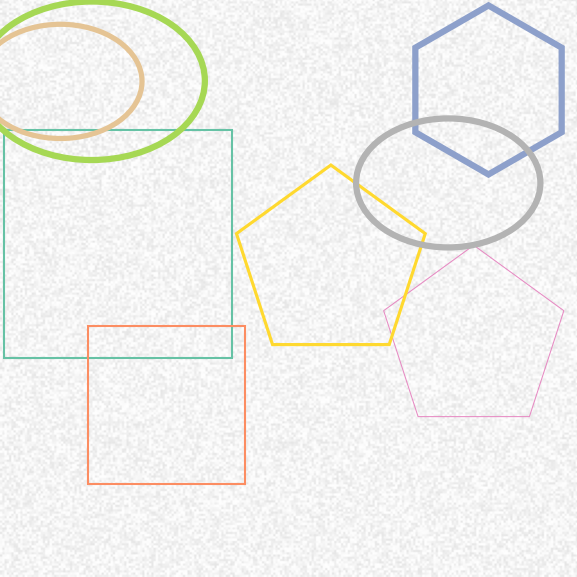[{"shape": "square", "thickness": 1, "radius": 0.98, "center": [0.205, 0.577]}, {"shape": "square", "thickness": 1, "radius": 0.68, "center": [0.288, 0.298]}, {"shape": "hexagon", "thickness": 3, "radius": 0.73, "center": [0.846, 0.843]}, {"shape": "pentagon", "thickness": 0.5, "radius": 0.82, "center": [0.82, 0.41]}, {"shape": "oval", "thickness": 3, "radius": 0.98, "center": [0.159, 0.859]}, {"shape": "pentagon", "thickness": 1.5, "radius": 0.86, "center": [0.573, 0.541]}, {"shape": "oval", "thickness": 2.5, "radius": 0.71, "center": [0.105, 0.858]}, {"shape": "oval", "thickness": 3, "radius": 0.8, "center": [0.776, 0.682]}]